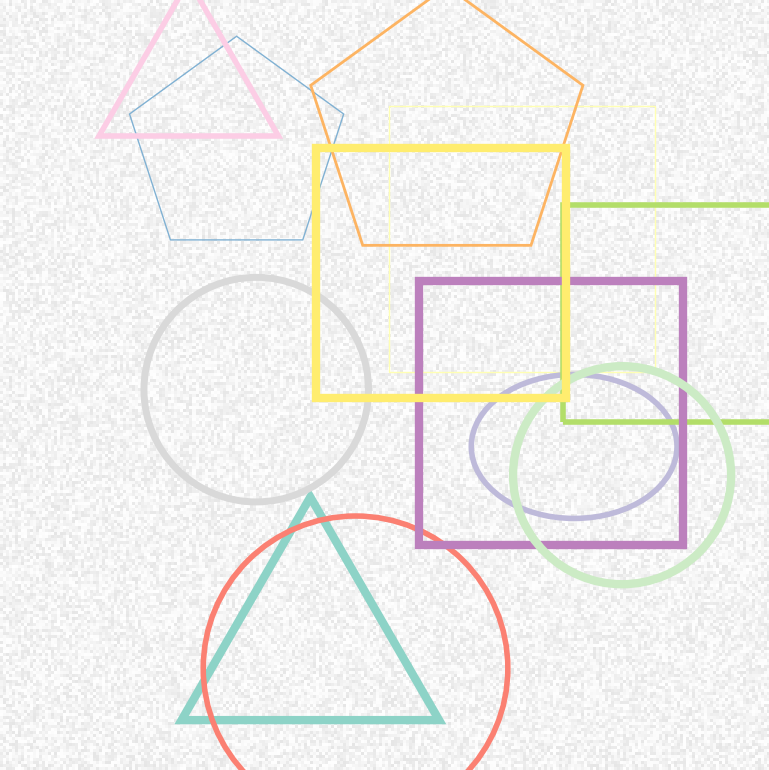[{"shape": "triangle", "thickness": 3, "radius": 0.97, "center": [0.403, 0.161]}, {"shape": "square", "thickness": 0.5, "radius": 0.86, "center": [0.678, 0.69]}, {"shape": "oval", "thickness": 2, "radius": 0.67, "center": [0.746, 0.42]}, {"shape": "circle", "thickness": 2, "radius": 0.99, "center": [0.462, 0.132]}, {"shape": "pentagon", "thickness": 0.5, "radius": 0.73, "center": [0.307, 0.807]}, {"shape": "pentagon", "thickness": 1, "radius": 0.93, "center": [0.58, 0.832]}, {"shape": "square", "thickness": 2, "radius": 0.7, "center": [0.872, 0.593]}, {"shape": "triangle", "thickness": 2, "radius": 0.67, "center": [0.245, 0.891]}, {"shape": "circle", "thickness": 2.5, "radius": 0.73, "center": [0.333, 0.494]}, {"shape": "square", "thickness": 3, "radius": 0.86, "center": [0.715, 0.463]}, {"shape": "circle", "thickness": 3, "radius": 0.71, "center": [0.808, 0.383]}, {"shape": "square", "thickness": 3, "radius": 0.81, "center": [0.573, 0.646]}]